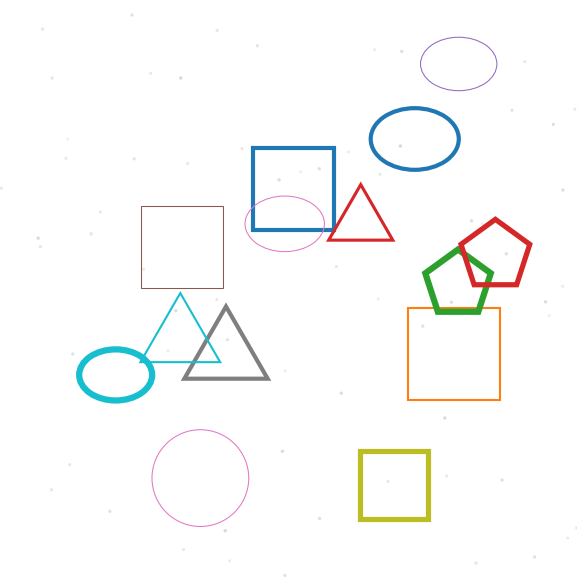[{"shape": "oval", "thickness": 2, "radius": 0.38, "center": [0.718, 0.758]}, {"shape": "square", "thickness": 2, "radius": 0.35, "center": [0.508, 0.672]}, {"shape": "square", "thickness": 1, "radius": 0.4, "center": [0.786, 0.386]}, {"shape": "pentagon", "thickness": 3, "radius": 0.3, "center": [0.793, 0.508]}, {"shape": "pentagon", "thickness": 2.5, "radius": 0.31, "center": [0.858, 0.557]}, {"shape": "triangle", "thickness": 1.5, "radius": 0.32, "center": [0.625, 0.615]}, {"shape": "oval", "thickness": 0.5, "radius": 0.33, "center": [0.794, 0.888]}, {"shape": "square", "thickness": 0.5, "radius": 0.35, "center": [0.315, 0.572]}, {"shape": "oval", "thickness": 0.5, "radius": 0.34, "center": [0.493, 0.612]}, {"shape": "circle", "thickness": 0.5, "radius": 0.42, "center": [0.347, 0.171]}, {"shape": "triangle", "thickness": 2, "radius": 0.42, "center": [0.391, 0.385]}, {"shape": "square", "thickness": 2.5, "radius": 0.29, "center": [0.682, 0.16]}, {"shape": "triangle", "thickness": 1, "radius": 0.4, "center": [0.312, 0.412]}, {"shape": "oval", "thickness": 3, "radius": 0.32, "center": [0.2, 0.35]}]